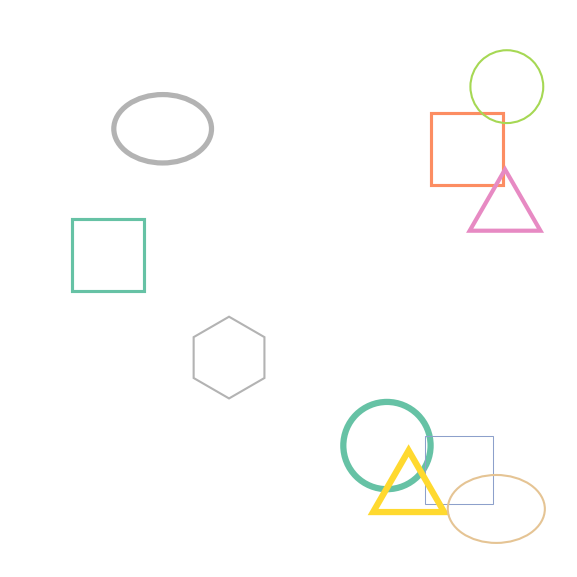[{"shape": "circle", "thickness": 3, "radius": 0.38, "center": [0.67, 0.228]}, {"shape": "square", "thickness": 1.5, "radius": 0.31, "center": [0.187, 0.557]}, {"shape": "square", "thickness": 1.5, "radius": 0.31, "center": [0.808, 0.741]}, {"shape": "square", "thickness": 0.5, "radius": 0.3, "center": [0.795, 0.185]}, {"shape": "triangle", "thickness": 2, "radius": 0.35, "center": [0.875, 0.635]}, {"shape": "circle", "thickness": 1, "radius": 0.32, "center": [0.878, 0.849]}, {"shape": "triangle", "thickness": 3, "radius": 0.36, "center": [0.708, 0.148]}, {"shape": "oval", "thickness": 1, "radius": 0.42, "center": [0.859, 0.118]}, {"shape": "oval", "thickness": 2.5, "radius": 0.42, "center": [0.282, 0.776]}, {"shape": "hexagon", "thickness": 1, "radius": 0.35, "center": [0.397, 0.38]}]